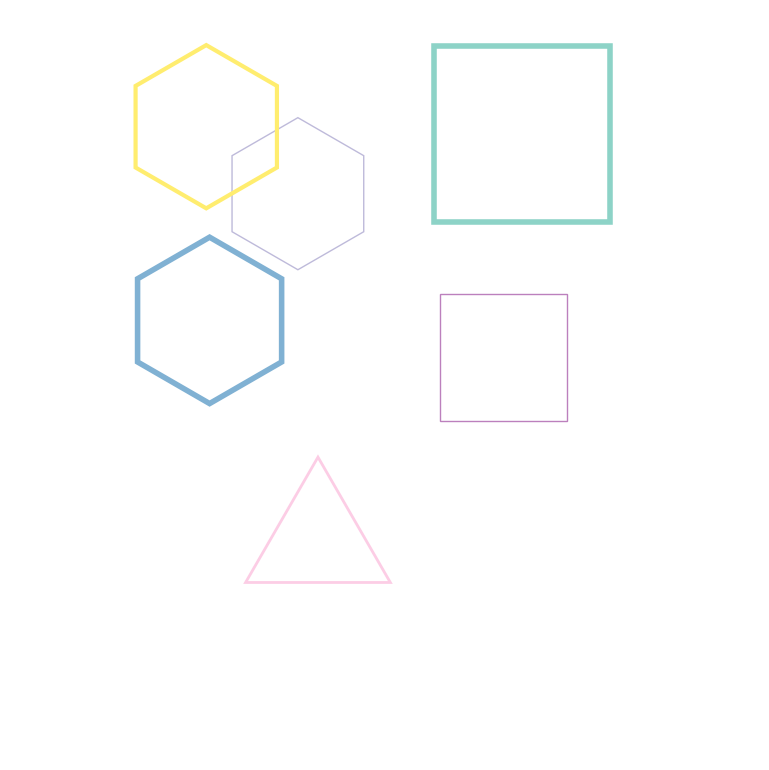[{"shape": "square", "thickness": 2, "radius": 0.57, "center": [0.678, 0.826]}, {"shape": "hexagon", "thickness": 0.5, "radius": 0.49, "center": [0.387, 0.748]}, {"shape": "hexagon", "thickness": 2, "radius": 0.54, "center": [0.272, 0.584]}, {"shape": "triangle", "thickness": 1, "radius": 0.54, "center": [0.413, 0.298]}, {"shape": "square", "thickness": 0.5, "radius": 0.41, "center": [0.654, 0.536]}, {"shape": "hexagon", "thickness": 1.5, "radius": 0.53, "center": [0.268, 0.835]}]